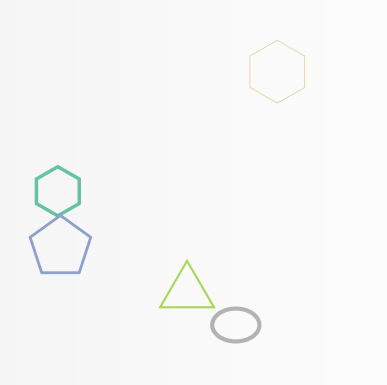[{"shape": "hexagon", "thickness": 2.5, "radius": 0.32, "center": [0.149, 0.503]}, {"shape": "pentagon", "thickness": 2, "radius": 0.41, "center": [0.156, 0.358]}, {"shape": "triangle", "thickness": 1.5, "radius": 0.4, "center": [0.483, 0.242]}, {"shape": "hexagon", "thickness": 0.5, "radius": 0.41, "center": [0.716, 0.814]}, {"shape": "oval", "thickness": 3, "radius": 0.3, "center": [0.609, 0.156]}]